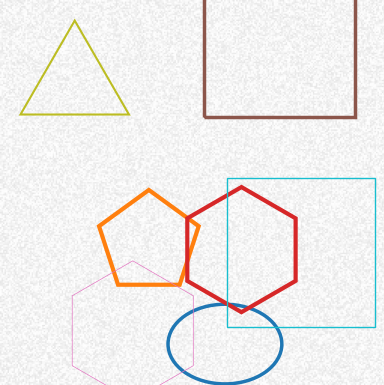[{"shape": "oval", "thickness": 2.5, "radius": 0.74, "center": [0.584, 0.106]}, {"shape": "pentagon", "thickness": 3, "radius": 0.68, "center": [0.387, 0.371]}, {"shape": "hexagon", "thickness": 3, "radius": 0.81, "center": [0.627, 0.352]}, {"shape": "square", "thickness": 2.5, "radius": 0.97, "center": [0.726, 0.891]}, {"shape": "hexagon", "thickness": 0.5, "radius": 0.91, "center": [0.345, 0.141]}, {"shape": "triangle", "thickness": 1.5, "radius": 0.81, "center": [0.194, 0.784]}, {"shape": "square", "thickness": 1, "radius": 0.96, "center": [0.783, 0.344]}]